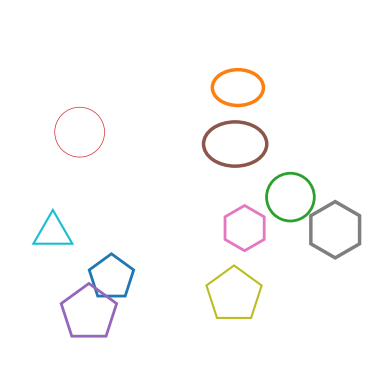[{"shape": "pentagon", "thickness": 2, "radius": 0.3, "center": [0.289, 0.28]}, {"shape": "oval", "thickness": 2.5, "radius": 0.33, "center": [0.618, 0.773]}, {"shape": "circle", "thickness": 2, "radius": 0.31, "center": [0.754, 0.488]}, {"shape": "circle", "thickness": 0.5, "radius": 0.32, "center": [0.207, 0.657]}, {"shape": "pentagon", "thickness": 2, "radius": 0.38, "center": [0.231, 0.188]}, {"shape": "oval", "thickness": 2.5, "radius": 0.41, "center": [0.611, 0.626]}, {"shape": "hexagon", "thickness": 2, "radius": 0.29, "center": [0.635, 0.407]}, {"shape": "hexagon", "thickness": 2.5, "radius": 0.37, "center": [0.871, 0.403]}, {"shape": "pentagon", "thickness": 1.5, "radius": 0.38, "center": [0.608, 0.235]}, {"shape": "triangle", "thickness": 1.5, "radius": 0.29, "center": [0.137, 0.396]}]